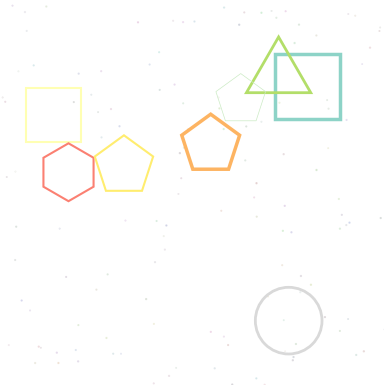[{"shape": "square", "thickness": 2.5, "radius": 0.42, "center": [0.798, 0.775]}, {"shape": "square", "thickness": 1.5, "radius": 0.35, "center": [0.139, 0.701]}, {"shape": "hexagon", "thickness": 1.5, "radius": 0.38, "center": [0.178, 0.553]}, {"shape": "pentagon", "thickness": 2.5, "radius": 0.39, "center": [0.547, 0.624]}, {"shape": "triangle", "thickness": 2, "radius": 0.48, "center": [0.724, 0.807]}, {"shape": "circle", "thickness": 2, "radius": 0.43, "center": [0.75, 0.167]}, {"shape": "pentagon", "thickness": 0.5, "radius": 0.34, "center": [0.625, 0.741]}, {"shape": "pentagon", "thickness": 1.5, "radius": 0.4, "center": [0.322, 0.569]}]